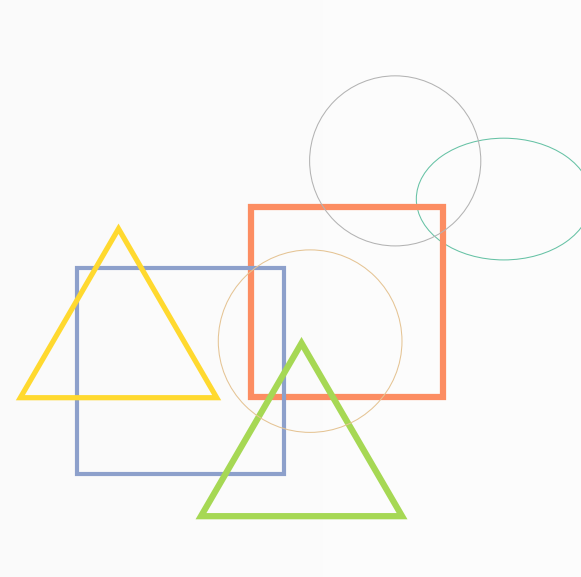[{"shape": "oval", "thickness": 0.5, "radius": 0.75, "center": [0.867, 0.654]}, {"shape": "square", "thickness": 3, "radius": 0.82, "center": [0.597, 0.477]}, {"shape": "square", "thickness": 2, "radius": 0.89, "center": [0.311, 0.356]}, {"shape": "triangle", "thickness": 3, "radius": 1.0, "center": [0.519, 0.205]}, {"shape": "triangle", "thickness": 2.5, "radius": 0.98, "center": [0.204, 0.408]}, {"shape": "circle", "thickness": 0.5, "radius": 0.79, "center": [0.534, 0.408]}, {"shape": "circle", "thickness": 0.5, "radius": 0.74, "center": [0.68, 0.721]}]